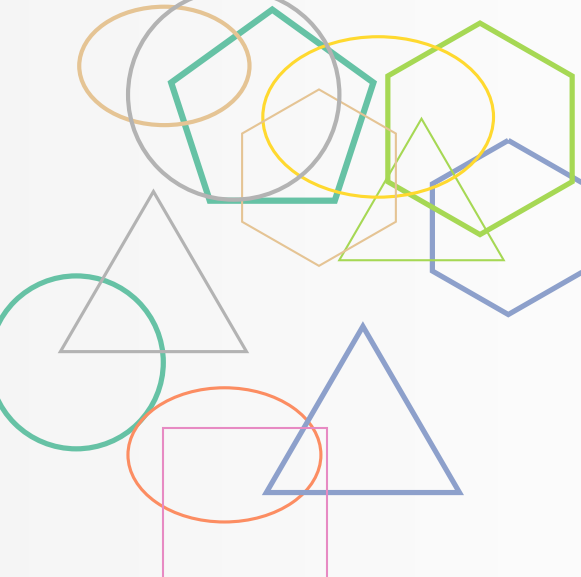[{"shape": "pentagon", "thickness": 3, "radius": 0.91, "center": [0.468, 0.8]}, {"shape": "circle", "thickness": 2.5, "radius": 0.75, "center": [0.131, 0.372]}, {"shape": "oval", "thickness": 1.5, "radius": 0.83, "center": [0.386, 0.211]}, {"shape": "triangle", "thickness": 2.5, "radius": 0.96, "center": [0.624, 0.242]}, {"shape": "hexagon", "thickness": 2.5, "radius": 0.75, "center": [0.874, 0.605]}, {"shape": "square", "thickness": 1, "radius": 0.71, "center": [0.422, 0.117]}, {"shape": "hexagon", "thickness": 2.5, "radius": 0.92, "center": [0.826, 0.776]}, {"shape": "triangle", "thickness": 1, "radius": 0.82, "center": [0.725, 0.63]}, {"shape": "oval", "thickness": 1.5, "radius": 0.99, "center": [0.651, 0.797]}, {"shape": "hexagon", "thickness": 1, "radius": 0.76, "center": [0.549, 0.692]}, {"shape": "oval", "thickness": 2, "radius": 0.73, "center": [0.283, 0.885]}, {"shape": "triangle", "thickness": 1.5, "radius": 0.92, "center": [0.264, 0.483]}, {"shape": "circle", "thickness": 2, "radius": 0.91, "center": [0.402, 0.835]}]